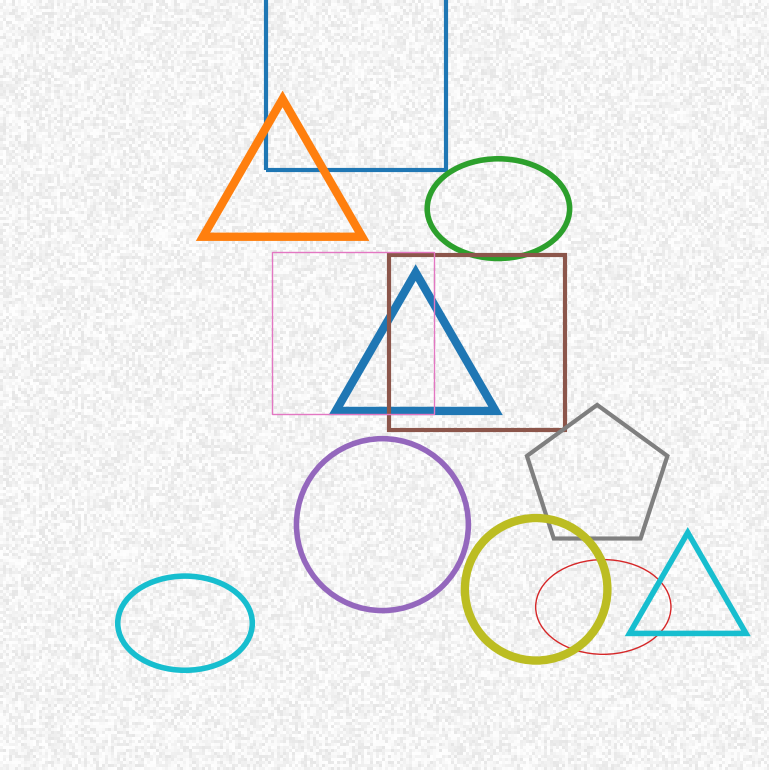[{"shape": "square", "thickness": 1.5, "radius": 0.58, "center": [0.462, 0.896]}, {"shape": "triangle", "thickness": 3, "radius": 0.6, "center": [0.54, 0.526]}, {"shape": "triangle", "thickness": 3, "radius": 0.6, "center": [0.367, 0.752]}, {"shape": "oval", "thickness": 2, "radius": 0.46, "center": [0.647, 0.729]}, {"shape": "oval", "thickness": 0.5, "radius": 0.44, "center": [0.784, 0.212]}, {"shape": "circle", "thickness": 2, "radius": 0.56, "center": [0.497, 0.319]}, {"shape": "square", "thickness": 1.5, "radius": 0.57, "center": [0.62, 0.555]}, {"shape": "square", "thickness": 0.5, "radius": 0.53, "center": [0.458, 0.568]}, {"shape": "pentagon", "thickness": 1.5, "radius": 0.48, "center": [0.776, 0.378]}, {"shape": "circle", "thickness": 3, "radius": 0.46, "center": [0.696, 0.235]}, {"shape": "oval", "thickness": 2, "radius": 0.44, "center": [0.24, 0.191]}, {"shape": "triangle", "thickness": 2, "radius": 0.44, "center": [0.893, 0.221]}]